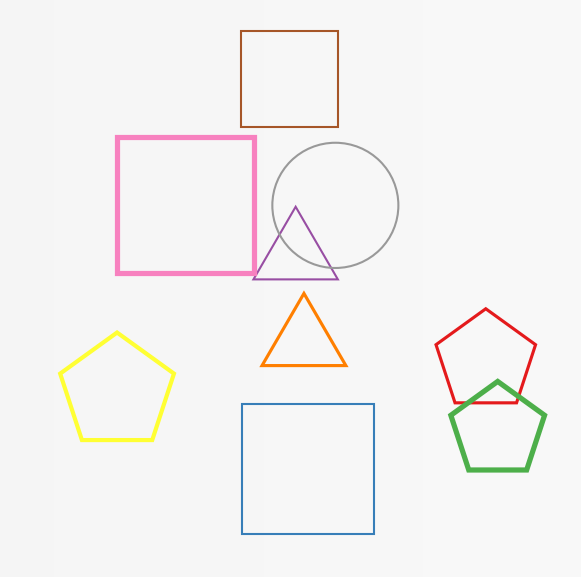[{"shape": "pentagon", "thickness": 1.5, "radius": 0.45, "center": [0.836, 0.374]}, {"shape": "square", "thickness": 1, "radius": 0.57, "center": [0.53, 0.187]}, {"shape": "pentagon", "thickness": 2.5, "radius": 0.42, "center": [0.856, 0.254]}, {"shape": "triangle", "thickness": 1, "radius": 0.42, "center": [0.509, 0.557]}, {"shape": "triangle", "thickness": 1.5, "radius": 0.42, "center": [0.523, 0.408]}, {"shape": "pentagon", "thickness": 2, "radius": 0.51, "center": [0.201, 0.32]}, {"shape": "square", "thickness": 1, "radius": 0.42, "center": [0.498, 0.863]}, {"shape": "square", "thickness": 2.5, "radius": 0.59, "center": [0.319, 0.644]}, {"shape": "circle", "thickness": 1, "radius": 0.54, "center": [0.577, 0.644]}]